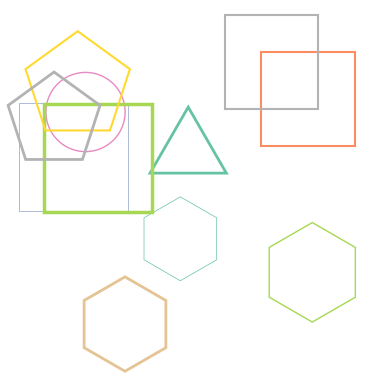[{"shape": "triangle", "thickness": 2, "radius": 0.57, "center": [0.489, 0.608]}, {"shape": "hexagon", "thickness": 0.5, "radius": 0.55, "center": [0.468, 0.38]}, {"shape": "square", "thickness": 1.5, "radius": 0.61, "center": [0.799, 0.743]}, {"shape": "square", "thickness": 0.5, "radius": 0.71, "center": [0.191, 0.592]}, {"shape": "circle", "thickness": 1, "radius": 0.51, "center": [0.222, 0.709]}, {"shape": "square", "thickness": 2.5, "radius": 0.7, "center": [0.255, 0.59]}, {"shape": "hexagon", "thickness": 1, "radius": 0.65, "center": [0.811, 0.293]}, {"shape": "pentagon", "thickness": 1.5, "radius": 0.71, "center": [0.202, 0.776]}, {"shape": "hexagon", "thickness": 2, "radius": 0.61, "center": [0.325, 0.158]}, {"shape": "square", "thickness": 1.5, "radius": 0.61, "center": [0.706, 0.839]}, {"shape": "pentagon", "thickness": 2, "radius": 0.63, "center": [0.14, 0.687]}]